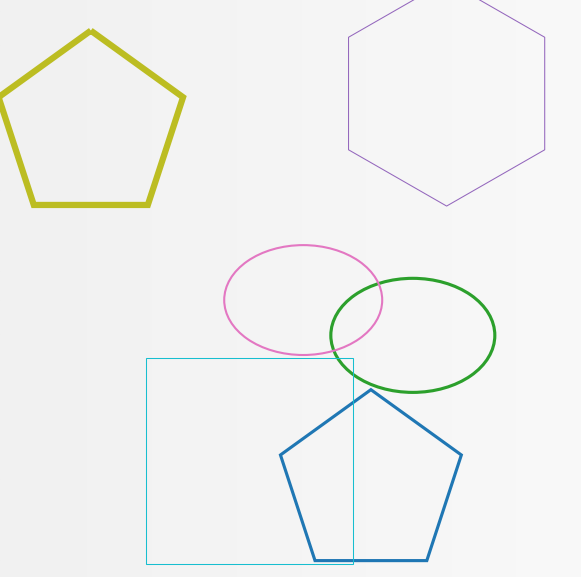[{"shape": "pentagon", "thickness": 1.5, "radius": 0.82, "center": [0.638, 0.161]}, {"shape": "oval", "thickness": 1.5, "radius": 0.71, "center": [0.71, 0.418]}, {"shape": "hexagon", "thickness": 0.5, "radius": 0.97, "center": [0.768, 0.837]}, {"shape": "oval", "thickness": 1, "radius": 0.68, "center": [0.522, 0.48]}, {"shape": "pentagon", "thickness": 3, "radius": 0.83, "center": [0.156, 0.779]}, {"shape": "square", "thickness": 0.5, "radius": 0.89, "center": [0.429, 0.201]}]